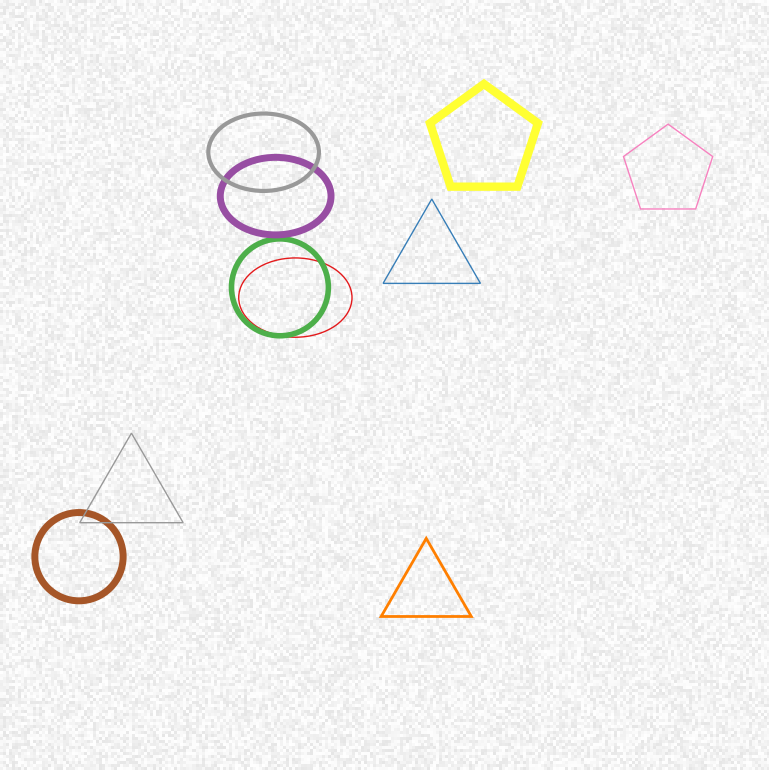[{"shape": "oval", "thickness": 0.5, "radius": 0.37, "center": [0.384, 0.614]}, {"shape": "triangle", "thickness": 0.5, "radius": 0.37, "center": [0.561, 0.668]}, {"shape": "circle", "thickness": 2, "radius": 0.31, "center": [0.364, 0.627]}, {"shape": "oval", "thickness": 2.5, "radius": 0.36, "center": [0.358, 0.745]}, {"shape": "triangle", "thickness": 1, "radius": 0.34, "center": [0.554, 0.233]}, {"shape": "pentagon", "thickness": 3, "radius": 0.37, "center": [0.629, 0.817]}, {"shape": "circle", "thickness": 2.5, "radius": 0.29, "center": [0.103, 0.277]}, {"shape": "pentagon", "thickness": 0.5, "radius": 0.3, "center": [0.868, 0.778]}, {"shape": "triangle", "thickness": 0.5, "radius": 0.39, "center": [0.171, 0.36]}, {"shape": "oval", "thickness": 1.5, "radius": 0.36, "center": [0.342, 0.802]}]